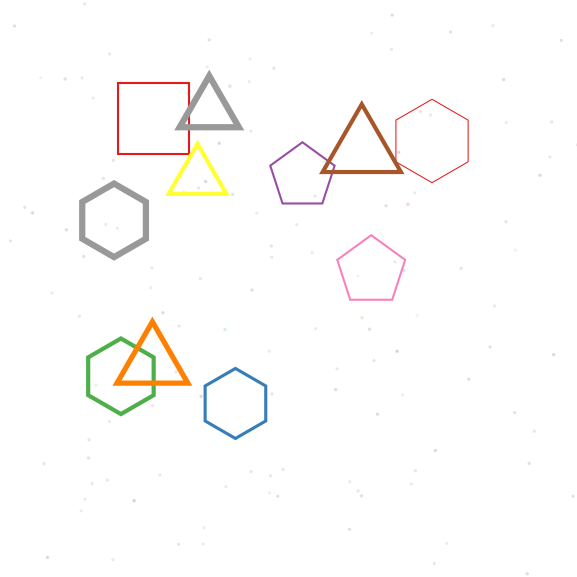[{"shape": "hexagon", "thickness": 0.5, "radius": 0.36, "center": [0.748, 0.755]}, {"shape": "square", "thickness": 1, "radius": 0.31, "center": [0.266, 0.794]}, {"shape": "hexagon", "thickness": 1.5, "radius": 0.3, "center": [0.408, 0.301]}, {"shape": "hexagon", "thickness": 2, "radius": 0.33, "center": [0.209, 0.348]}, {"shape": "pentagon", "thickness": 1, "radius": 0.29, "center": [0.524, 0.694]}, {"shape": "triangle", "thickness": 2.5, "radius": 0.35, "center": [0.264, 0.371]}, {"shape": "triangle", "thickness": 2, "radius": 0.29, "center": [0.342, 0.692]}, {"shape": "triangle", "thickness": 2, "radius": 0.39, "center": [0.626, 0.74]}, {"shape": "pentagon", "thickness": 1, "radius": 0.31, "center": [0.643, 0.53]}, {"shape": "hexagon", "thickness": 3, "radius": 0.32, "center": [0.198, 0.618]}, {"shape": "triangle", "thickness": 3, "radius": 0.3, "center": [0.362, 0.808]}]